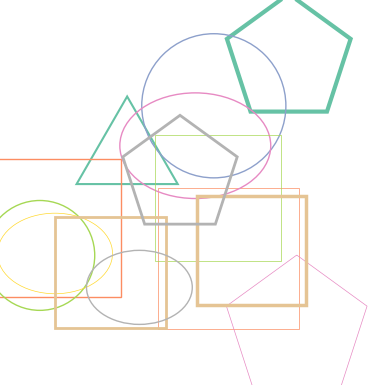[{"shape": "triangle", "thickness": 1.5, "radius": 0.76, "center": [0.33, 0.598]}, {"shape": "pentagon", "thickness": 3, "radius": 0.84, "center": [0.75, 0.847]}, {"shape": "square", "thickness": 1, "radius": 0.9, "center": [0.135, 0.408]}, {"shape": "square", "thickness": 0.5, "radius": 0.92, "center": [0.593, 0.329]}, {"shape": "circle", "thickness": 1, "radius": 0.94, "center": [0.555, 0.725]}, {"shape": "oval", "thickness": 1, "radius": 0.98, "center": [0.507, 0.622]}, {"shape": "pentagon", "thickness": 0.5, "radius": 0.96, "center": [0.771, 0.145]}, {"shape": "circle", "thickness": 1, "radius": 0.71, "center": [0.103, 0.337]}, {"shape": "square", "thickness": 0.5, "radius": 0.81, "center": [0.566, 0.485]}, {"shape": "oval", "thickness": 0.5, "radius": 0.75, "center": [0.143, 0.342]}, {"shape": "square", "thickness": 2, "radius": 0.72, "center": [0.288, 0.293]}, {"shape": "square", "thickness": 2.5, "radius": 0.71, "center": [0.654, 0.348]}, {"shape": "pentagon", "thickness": 2, "radius": 0.78, "center": [0.468, 0.544]}, {"shape": "oval", "thickness": 1, "radius": 0.69, "center": [0.362, 0.254]}]